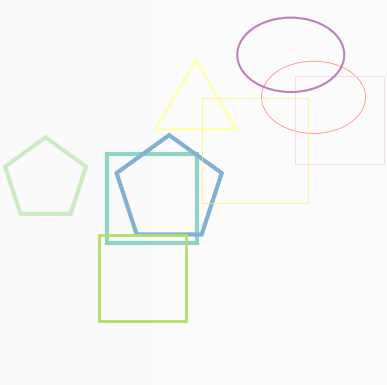[{"shape": "square", "thickness": 3, "radius": 0.58, "center": [0.393, 0.485]}, {"shape": "triangle", "thickness": 2, "radius": 0.6, "center": [0.505, 0.725]}, {"shape": "oval", "thickness": 0.5, "radius": 0.67, "center": [0.809, 0.747]}, {"shape": "pentagon", "thickness": 3, "radius": 0.71, "center": [0.437, 0.506]}, {"shape": "square", "thickness": 2, "radius": 0.56, "center": [0.367, 0.279]}, {"shape": "square", "thickness": 0.5, "radius": 0.57, "center": [0.876, 0.689]}, {"shape": "oval", "thickness": 1.5, "radius": 0.69, "center": [0.75, 0.858]}, {"shape": "pentagon", "thickness": 3, "radius": 0.55, "center": [0.118, 0.533]}, {"shape": "square", "thickness": 0.5, "radius": 0.68, "center": [0.657, 0.61]}]